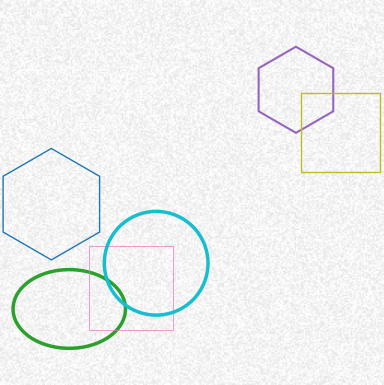[{"shape": "hexagon", "thickness": 1, "radius": 0.72, "center": [0.133, 0.47]}, {"shape": "oval", "thickness": 2.5, "radius": 0.73, "center": [0.18, 0.198]}, {"shape": "hexagon", "thickness": 1.5, "radius": 0.56, "center": [0.769, 0.767]}, {"shape": "square", "thickness": 0.5, "radius": 0.55, "center": [0.34, 0.252]}, {"shape": "square", "thickness": 1, "radius": 0.51, "center": [0.885, 0.656]}, {"shape": "circle", "thickness": 2.5, "radius": 0.67, "center": [0.406, 0.316]}]